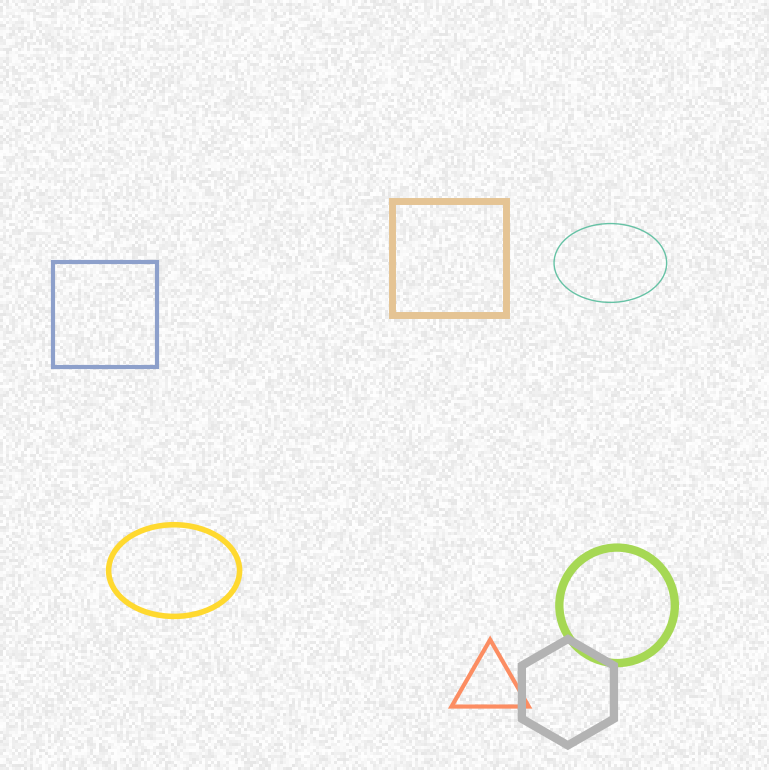[{"shape": "oval", "thickness": 0.5, "radius": 0.37, "center": [0.793, 0.658]}, {"shape": "triangle", "thickness": 1.5, "radius": 0.29, "center": [0.637, 0.111]}, {"shape": "square", "thickness": 1.5, "radius": 0.34, "center": [0.136, 0.592]}, {"shape": "circle", "thickness": 3, "radius": 0.37, "center": [0.801, 0.214]}, {"shape": "oval", "thickness": 2, "radius": 0.43, "center": [0.226, 0.259]}, {"shape": "square", "thickness": 2.5, "radius": 0.37, "center": [0.583, 0.665]}, {"shape": "hexagon", "thickness": 3, "radius": 0.35, "center": [0.738, 0.101]}]